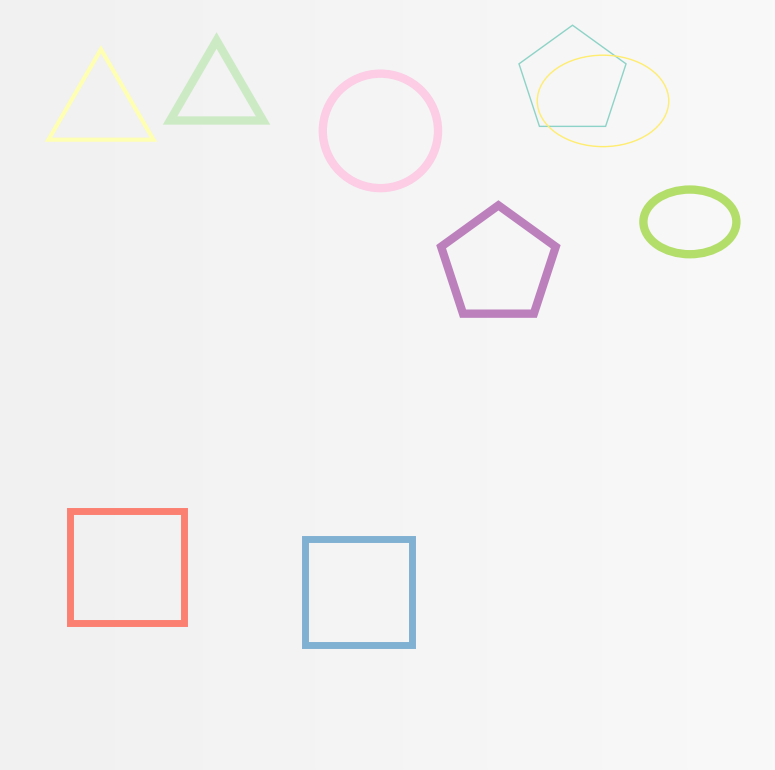[{"shape": "pentagon", "thickness": 0.5, "radius": 0.36, "center": [0.739, 0.895]}, {"shape": "triangle", "thickness": 1.5, "radius": 0.39, "center": [0.13, 0.858]}, {"shape": "square", "thickness": 2.5, "radius": 0.37, "center": [0.164, 0.264]}, {"shape": "square", "thickness": 2.5, "radius": 0.35, "center": [0.462, 0.231]}, {"shape": "oval", "thickness": 3, "radius": 0.3, "center": [0.89, 0.712]}, {"shape": "circle", "thickness": 3, "radius": 0.37, "center": [0.491, 0.83]}, {"shape": "pentagon", "thickness": 3, "radius": 0.39, "center": [0.643, 0.656]}, {"shape": "triangle", "thickness": 3, "radius": 0.35, "center": [0.279, 0.878]}, {"shape": "oval", "thickness": 0.5, "radius": 0.42, "center": [0.778, 0.869]}]